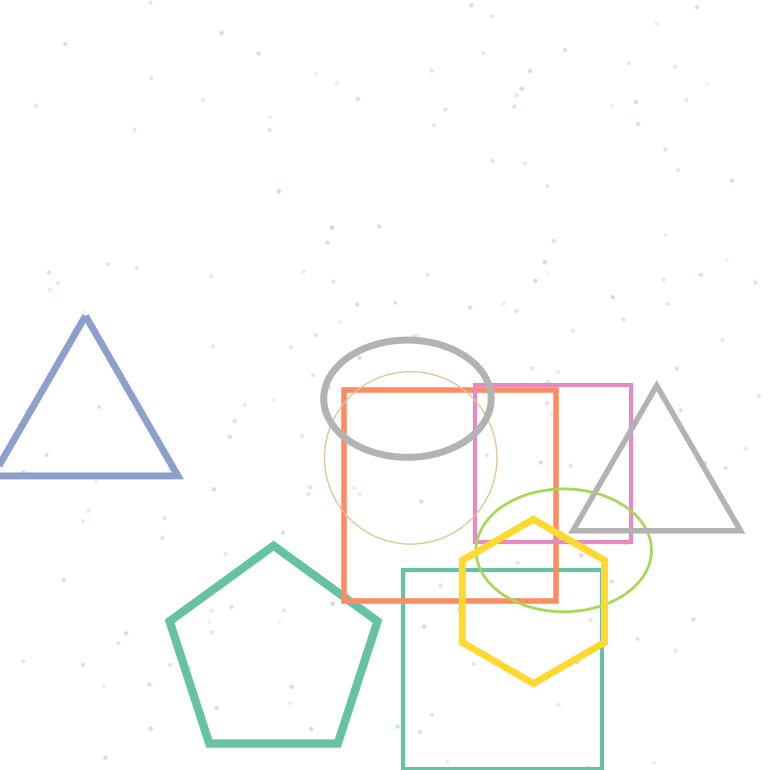[{"shape": "pentagon", "thickness": 3, "radius": 0.71, "center": [0.355, 0.149]}, {"shape": "square", "thickness": 1.5, "radius": 0.65, "center": [0.653, 0.131]}, {"shape": "square", "thickness": 2, "radius": 0.69, "center": [0.584, 0.356]}, {"shape": "triangle", "thickness": 2.5, "radius": 0.69, "center": [0.111, 0.451]}, {"shape": "square", "thickness": 1.5, "radius": 0.51, "center": [0.718, 0.398]}, {"shape": "oval", "thickness": 1, "radius": 0.57, "center": [0.732, 0.285]}, {"shape": "hexagon", "thickness": 2.5, "radius": 0.53, "center": [0.693, 0.219]}, {"shape": "circle", "thickness": 0.5, "radius": 0.56, "center": [0.533, 0.405]}, {"shape": "oval", "thickness": 2.5, "radius": 0.54, "center": [0.529, 0.482]}, {"shape": "triangle", "thickness": 2, "radius": 0.63, "center": [0.853, 0.374]}]